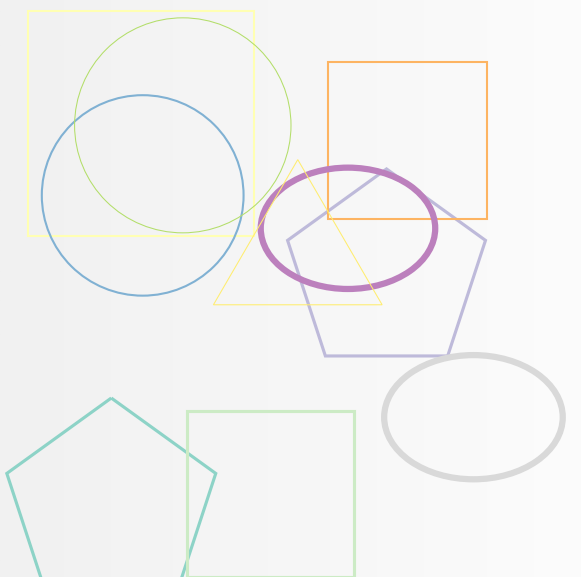[{"shape": "pentagon", "thickness": 1.5, "radius": 0.94, "center": [0.191, 0.121]}, {"shape": "square", "thickness": 1, "radius": 0.97, "center": [0.242, 0.785]}, {"shape": "pentagon", "thickness": 1.5, "radius": 0.9, "center": [0.665, 0.528]}, {"shape": "circle", "thickness": 1, "radius": 0.87, "center": [0.245, 0.661]}, {"shape": "square", "thickness": 1, "radius": 0.68, "center": [0.701, 0.756]}, {"shape": "circle", "thickness": 0.5, "radius": 0.93, "center": [0.314, 0.782]}, {"shape": "oval", "thickness": 3, "radius": 0.77, "center": [0.815, 0.277]}, {"shape": "oval", "thickness": 3, "radius": 0.75, "center": [0.599, 0.604]}, {"shape": "square", "thickness": 1.5, "radius": 0.72, "center": [0.465, 0.143]}, {"shape": "triangle", "thickness": 0.5, "radius": 0.84, "center": [0.512, 0.555]}]